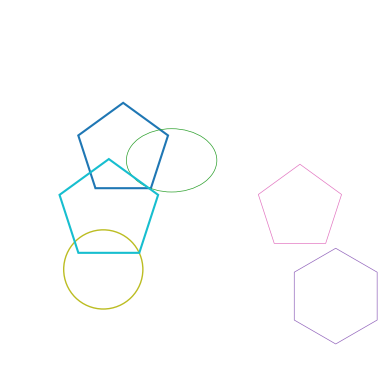[{"shape": "pentagon", "thickness": 1.5, "radius": 0.61, "center": [0.32, 0.61]}, {"shape": "oval", "thickness": 0.5, "radius": 0.59, "center": [0.446, 0.584]}, {"shape": "hexagon", "thickness": 0.5, "radius": 0.62, "center": [0.872, 0.231]}, {"shape": "pentagon", "thickness": 0.5, "radius": 0.57, "center": [0.779, 0.46]}, {"shape": "circle", "thickness": 1, "radius": 0.51, "center": [0.268, 0.3]}, {"shape": "pentagon", "thickness": 1.5, "radius": 0.67, "center": [0.283, 0.452]}]